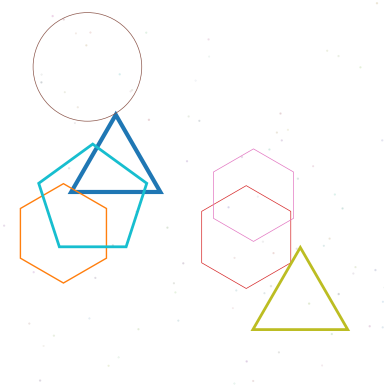[{"shape": "triangle", "thickness": 3, "radius": 0.67, "center": [0.301, 0.568]}, {"shape": "hexagon", "thickness": 1, "radius": 0.65, "center": [0.165, 0.394]}, {"shape": "hexagon", "thickness": 0.5, "radius": 0.67, "center": [0.64, 0.384]}, {"shape": "circle", "thickness": 0.5, "radius": 0.71, "center": [0.227, 0.826]}, {"shape": "hexagon", "thickness": 0.5, "radius": 0.6, "center": [0.658, 0.493]}, {"shape": "triangle", "thickness": 2, "radius": 0.71, "center": [0.78, 0.215]}, {"shape": "pentagon", "thickness": 2, "radius": 0.74, "center": [0.241, 0.478]}]